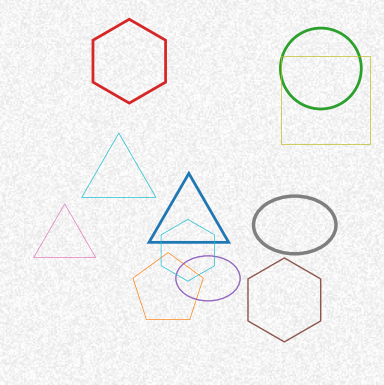[{"shape": "triangle", "thickness": 2, "radius": 0.6, "center": [0.491, 0.43]}, {"shape": "pentagon", "thickness": 0.5, "radius": 0.48, "center": [0.437, 0.248]}, {"shape": "circle", "thickness": 2, "radius": 0.53, "center": [0.833, 0.822]}, {"shape": "hexagon", "thickness": 2, "radius": 0.54, "center": [0.336, 0.841]}, {"shape": "oval", "thickness": 1, "radius": 0.42, "center": [0.54, 0.277]}, {"shape": "hexagon", "thickness": 1, "radius": 0.55, "center": [0.739, 0.221]}, {"shape": "triangle", "thickness": 0.5, "radius": 0.47, "center": [0.168, 0.377]}, {"shape": "oval", "thickness": 2.5, "radius": 0.54, "center": [0.766, 0.416]}, {"shape": "square", "thickness": 0.5, "radius": 0.57, "center": [0.845, 0.74]}, {"shape": "hexagon", "thickness": 0.5, "radius": 0.4, "center": [0.488, 0.35]}, {"shape": "triangle", "thickness": 0.5, "radius": 0.56, "center": [0.309, 0.543]}]